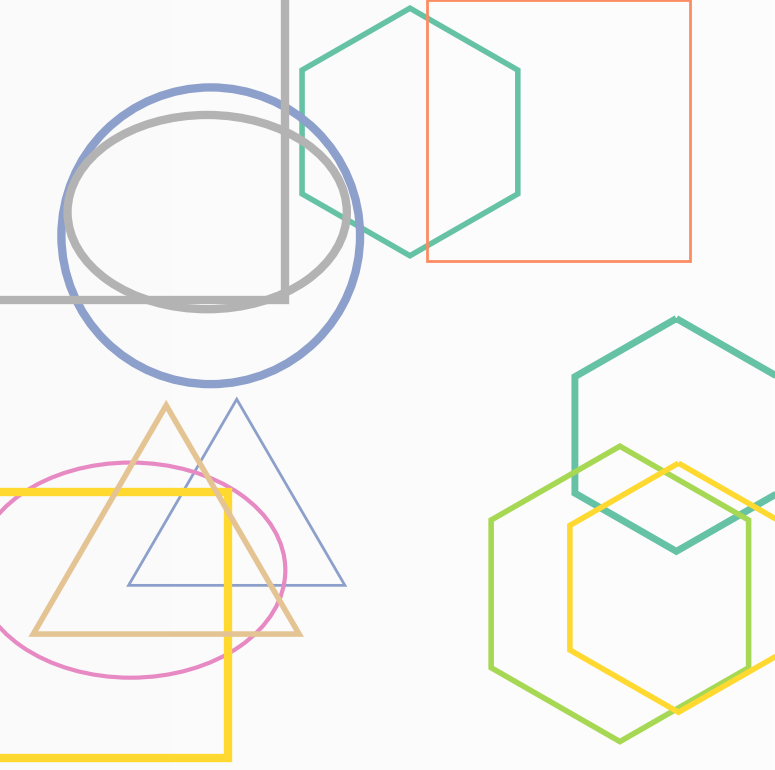[{"shape": "hexagon", "thickness": 2.5, "radius": 0.76, "center": [0.873, 0.435]}, {"shape": "hexagon", "thickness": 2, "radius": 0.8, "center": [0.529, 0.829]}, {"shape": "square", "thickness": 1, "radius": 0.85, "center": [0.721, 0.831]}, {"shape": "triangle", "thickness": 1, "radius": 0.81, "center": [0.305, 0.32]}, {"shape": "circle", "thickness": 3, "radius": 0.96, "center": [0.272, 0.694]}, {"shape": "oval", "thickness": 1.5, "radius": 1.0, "center": [0.169, 0.26]}, {"shape": "hexagon", "thickness": 2, "radius": 0.96, "center": [0.8, 0.229]}, {"shape": "hexagon", "thickness": 2, "radius": 0.81, "center": [0.875, 0.237]}, {"shape": "square", "thickness": 3, "radius": 0.86, "center": [0.122, 0.188]}, {"shape": "triangle", "thickness": 2, "radius": 0.99, "center": [0.214, 0.276]}, {"shape": "square", "thickness": 3, "radius": 0.99, "center": [0.169, 0.809]}, {"shape": "oval", "thickness": 3, "radius": 0.9, "center": [0.267, 0.725]}]